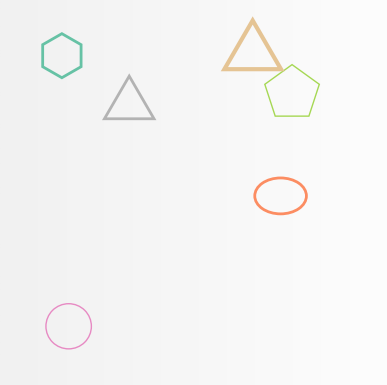[{"shape": "hexagon", "thickness": 2, "radius": 0.29, "center": [0.16, 0.855]}, {"shape": "oval", "thickness": 2, "radius": 0.33, "center": [0.724, 0.491]}, {"shape": "circle", "thickness": 1, "radius": 0.29, "center": [0.177, 0.153]}, {"shape": "pentagon", "thickness": 1, "radius": 0.37, "center": [0.754, 0.758]}, {"shape": "triangle", "thickness": 3, "radius": 0.42, "center": [0.652, 0.862]}, {"shape": "triangle", "thickness": 2, "radius": 0.37, "center": [0.333, 0.728]}]